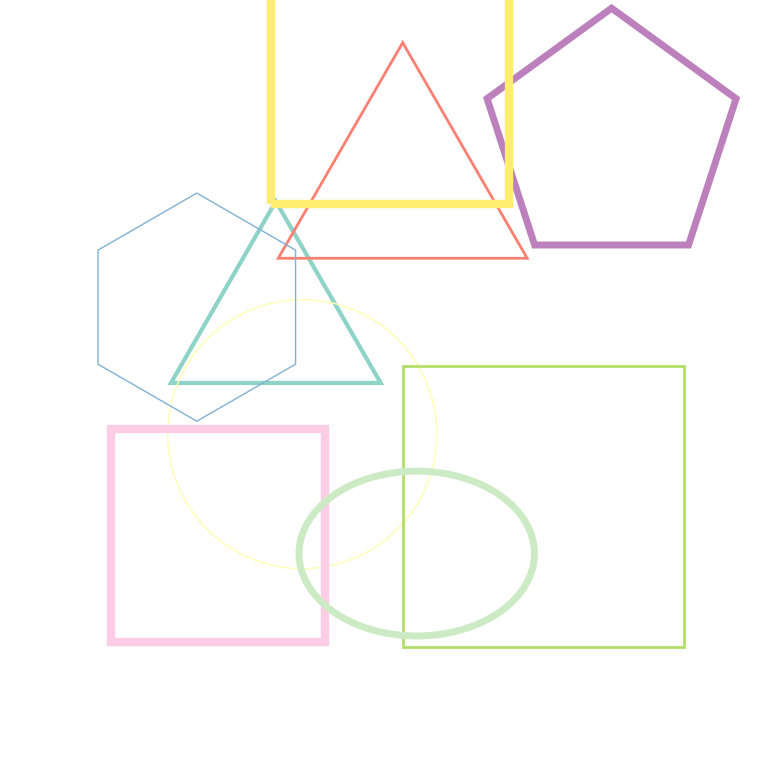[{"shape": "triangle", "thickness": 1.5, "radius": 0.79, "center": [0.358, 0.581]}, {"shape": "circle", "thickness": 0.5, "radius": 0.87, "center": [0.393, 0.436]}, {"shape": "triangle", "thickness": 1, "radius": 0.93, "center": [0.523, 0.758]}, {"shape": "hexagon", "thickness": 0.5, "radius": 0.74, "center": [0.256, 0.601]}, {"shape": "square", "thickness": 1, "radius": 0.91, "center": [0.706, 0.343]}, {"shape": "square", "thickness": 3, "radius": 0.69, "center": [0.283, 0.304]}, {"shape": "pentagon", "thickness": 2.5, "radius": 0.85, "center": [0.794, 0.819]}, {"shape": "oval", "thickness": 2.5, "radius": 0.76, "center": [0.541, 0.281]}, {"shape": "square", "thickness": 3, "radius": 0.77, "center": [0.506, 0.889]}]